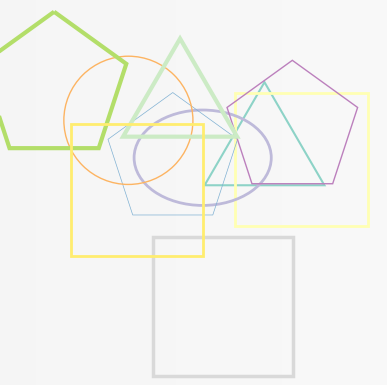[{"shape": "triangle", "thickness": 1.5, "radius": 0.89, "center": [0.683, 0.608]}, {"shape": "square", "thickness": 2, "radius": 0.86, "center": [0.777, 0.586]}, {"shape": "oval", "thickness": 2, "radius": 0.88, "center": [0.523, 0.59]}, {"shape": "pentagon", "thickness": 0.5, "radius": 0.88, "center": [0.446, 0.584]}, {"shape": "circle", "thickness": 1, "radius": 0.83, "center": [0.331, 0.687]}, {"shape": "pentagon", "thickness": 3, "radius": 0.98, "center": [0.14, 0.774]}, {"shape": "square", "thickness": 2.5, "radius": 0.9, "center": [0.574, 0.204]}, {"shape": "pentagon", "thickness": 1, "radius": 0.89, "center": [0.754, 0.666]}, {"shape": "triangle", "thickness": 3, "radius": 0.85, "center": [0.465, 0.73]}, {"shape": "square", "thickness": 2, "radius": 0.85, "center": [0.354, 0.507]}]